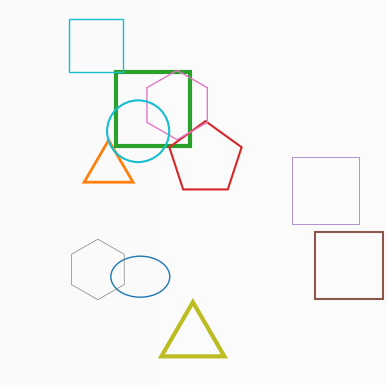[{"shape": "oval", "thickness": 1, "radius": 0.38, "center": [0.362, 0.281]}, {"shape": "triangle", "thickness": 2, "radius": 0.36, "center": [0.28, 0.563]}, {"shape": "square", "thickness": 3, "radius": 0.48, "center": [0.396, 0.717]}, {"shape": "pentagon", "thickness": 1.5, "radius": 0.49, "center": [0.53, 0.587]}, {"shape": "square", "thickness": 0.5, "radius": 0.43, "center": [0.84, 0.505]}, {"shape": "square", "thickness": 1.5, "radius": 0.44, "center": [0.9, 0.31]}, {"shape": "hexagon", "thickness": 1, "radius": 0.45, "center": [0.457, 0.727]}, {"shape": "hexagon", "thickness": 0.5, "radius": 0.39, "center": [0.252, 0.3]}, {"shape": "triangle", "thickness": 3, "radius": 0.47, "center": [0.498, 0.121]}, {"shape": "circle", "thickness": 1.5, "radius": 0.4, "center": [0.357, 0.659]}, {"shape": "square", "thickness": 1, "radius": 0.35, "center": [0.248, 0.882]}]